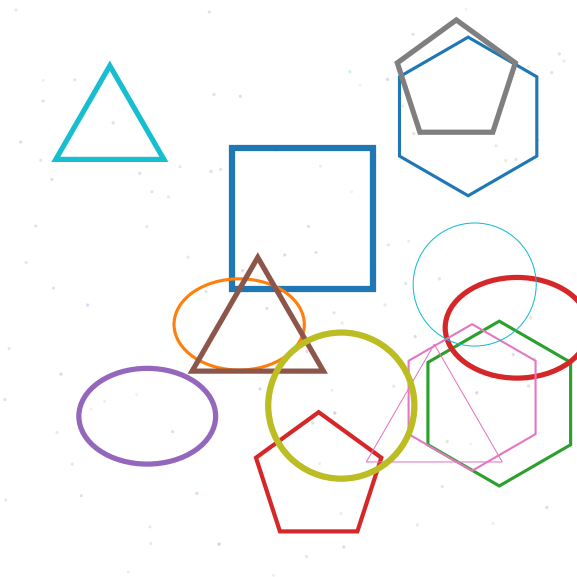[{"shape": "hexagon", "thickness": 1.5, "radius": 0.69, "center": [0.811, 0.798]}, {"shape": "square", "thickness": 3, "radius": 0.61, "center": [0.523, 0.62]}, {"shape": "oval", "thickness": 1.5, "radius": 0.56, "center": [0.414, 0.437]}, {"shape": "hexagon", "thickness": 1.5, "radius": 0.71, "center": [0.865, 0.3]}, {"shape": "pentagon", "thickness": 2, "radius": 0.57, "center": [0.552, 0.171]}, {"shape": "oval", "thickness": 2.5, "radius": 0.62, "center": [0.895, 0.432]}, {"shape": "oval", "thickness": 2.5, "radius": 0.59, "center": [0.255, 0.278]}, {"shape": "triangle", "thickness": 2.5, "radius": 0.66, "center": [0.446, 0.422]}, {"shape": "triangle", "thickness": 0.5, "radius": 0.68, "center": [0.752, 0.267]}, {"shape": "hexagon", "thickness": 1, "radius": 0.63, "center": [0.817, 0.311]}, {"shape": "pentagon", "thickness": 2.5, "radius": 0.54, "center": [0.79, 0.857]}, {"shape": "circle", "thickness": 3, "radius": 0.63, "center": [0.591, 0.297]}, {"shape": "triangle", "thickness": 2.5, "radius": 0.54, "center": [0.19, 0.777]}, {"shape": "circle", "thickness": 0.5, "radius": 0.53, "center": [0.822, 0.506]}]